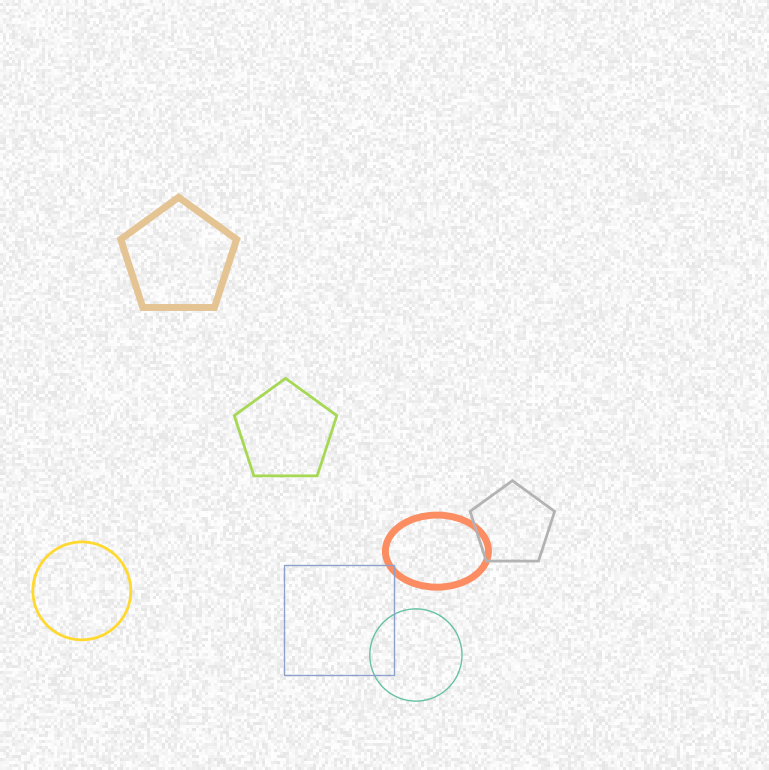[{"shape": "circle", "thickness": 0.5, "radius": 0.3, "center": [0.54, 0.149]}, {"shape": "oval", "thickness": 2.5, "radius": 0.33, "center": [0.567, 0.284]}, {"shape": "square", "thickness": 0.5, "radius": 0.36, "center": [0.44, 0.195]}, {"shape": "pentagon", "thickness": 1, "radius": 0.35, "center": [0.371, 0.439]}, {"shape": "circle", "thickness": 1, "radius": 0.32, "center": [0.106, 0.233]}, {"shape": "pentagon", "thickness": 2.5, "radius": 0.4, "center": [0.232, 0.665]}, {"shape": "pentagon", "thickness": 1, "radius": 0.29, "center": [0.665, 0.318]}]